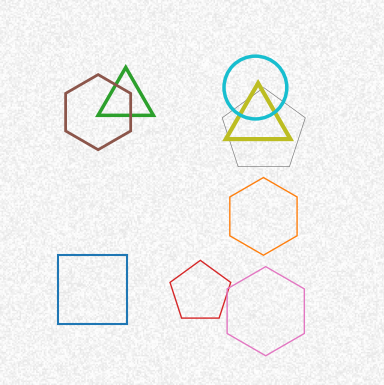[{"shape": "square", "thickness": 1.5, "radius": 0.45, "center": [0.24, 0.248]}, {"shape": "hexagon", "thickness": 1, "radius": 0.5, "center": [0.684, 0.438]}, {"shape": "triangle", "thickness": 2.5, "radius": 0.41, "center": [0.327, 0.742]}, {"shape": "pentagon", "thickness": 1, "radius": 0.41, "center": [0.52, 0.241]}, {"shape": "hexagon", "thickness": 2, "radius": 0.49, "center": [0.255, 0.709]}, {"shape": "hexagon", "thickness": 1, "radius": 0.58, "center": [0.69, 0.192]}, {"shape": "pentagon", "thickness": 0.5, "radius": 0.57, "center": [0.685, 0.659]}, {"shape": "triangle", "thickness": 3, "radius": 0.48, "center": [0.67, 0.687]}, {"shape": "circle", "thickness": 2.5, "radius": 0.41, "center": [0.663, 0.773]}]